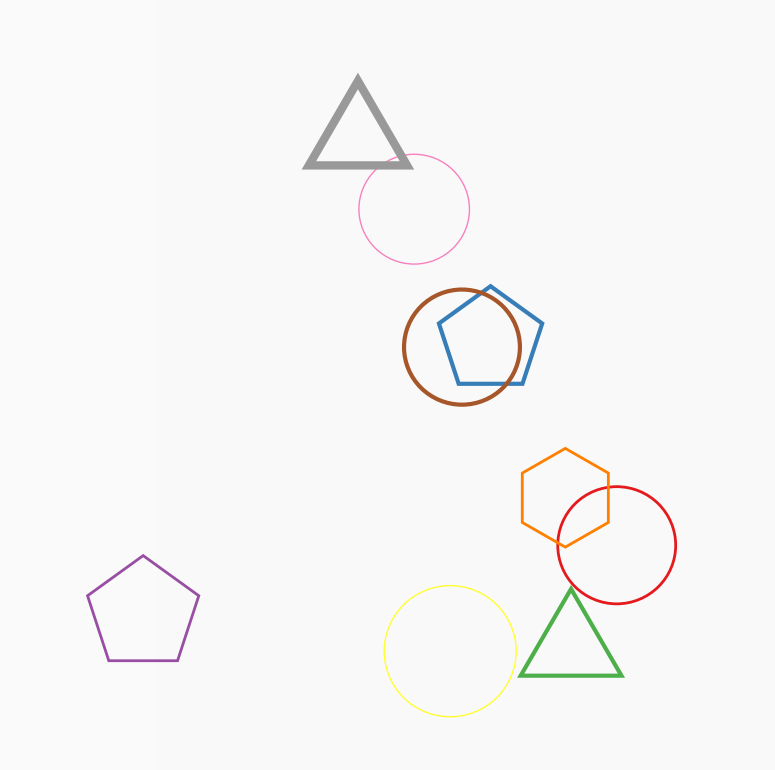[{"shape": "circle", "thickness": 1, "radius": 0.38, "center": [0.796, 0.292]}, {"shape": "pentagon", "thickness": 1.5, "radius": 0.35, "center": [0.633, 0.558]}, {"shape": "triangle", "thickness": 1.5, "radius": 0.38, "center": [0.737, 0.16]}, {"shape": "pentagon", "thickness": 1, "radius": 0.38, "center": [0.185, 0.203]}, {"shape": "hexagon", "thickness": 1, "radius": 0.32, "center": [0.729, 0.354]}, {"shape": "circle", "thickness": 0.5, "radius": 0.43, "center": [0.581, 0.154]}, {"shape": "circle", "thickness": 1.5, "radius": 0.37, "center": [0.596, 0.549]}, {"shape": "circle", "thickness": 0.5, "radius": 0.36, "center": [0.534, 0.728]}, {"shape": "triangle", "thickness": 3, "radius": 0.37, "center": [0.462, 0.822]}]